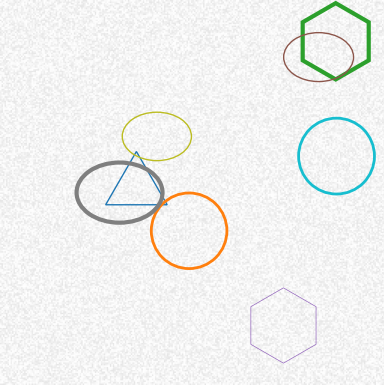[{"shape": "triangle", "thickness": 1, "radius": 0.46, "center": [0.354, 0.514]}, {"shape": "circle", "thickness": 2, "radius": 0.49, "center": [0.491, 0.401]}, {"shape": "hexagon", "thickness": 3, "radius": 0.5, "center": [0.872, 0.893]}, {"shape": "hexagon", "thickness": 0.5, "radius": 0.49, "center": [0.736, 0.155]}, {"shape": "oval", "thickness": 1, "radius": 0.45, "center": [0.828, 0.852]}, {"shape": "oval", "thickness": 3, "radius": 0.56, "center": [0.31, 0.5]}, {"shape": "oval", "thickness": 1, "radius": 0.45, "center": [0.407, 0.646]}, {"shape": "circle", "thickness": 2, "radius": 0.49, "center": [0.874, 0.595]}]